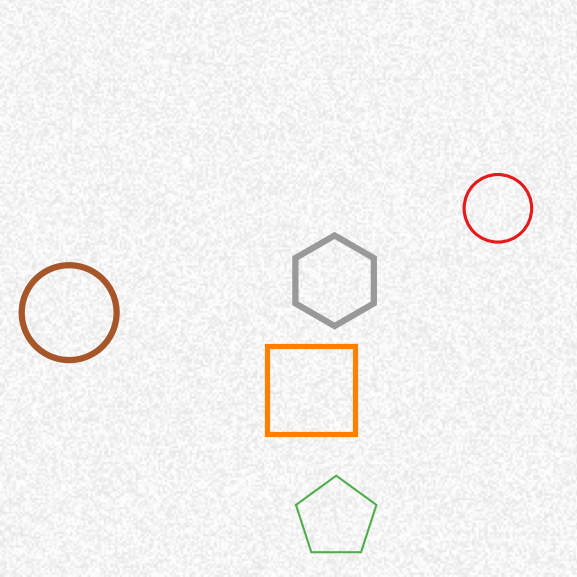[{"shape": "circle", "thickness": 1.5, "radius": 0.29, "center": [0.862, 0.638]}, {"shape": "pentagon", "thickness": 1, "radius": 0.37, "center": [0.582, 0.102]}, {"shape": "square", "thickness": 2.5, "radius": 0.38, "center": [0.539, 0.325]}, {"shape": "circle", "thickness": 3, "radius": 0.41, "center": [0.12, 0.458]}, {"shape": "hexagon", "thickness": 3, "radius": 0.39, "center": [0.579, 0.513]}]